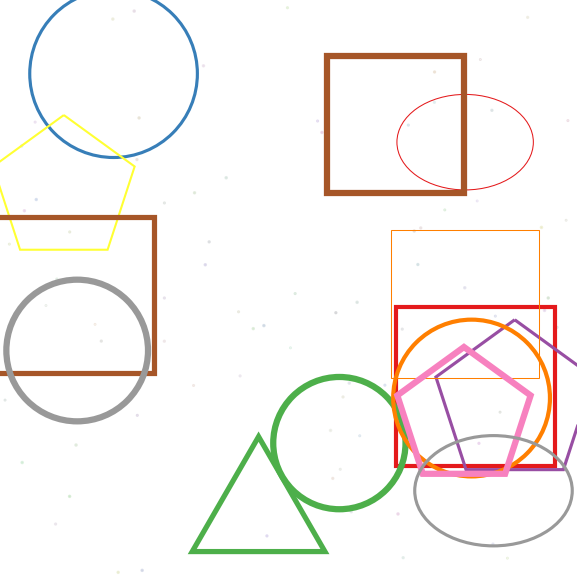[{"shape": "square", "thickness": 2, "radius": 0.69, "center": [0.823, 0.33]}, {"shape": "oval", "thickness": 0.5, "radius": 0.59, "center": [0.805, 0.753]}, {"shape": "circle", "thickness": 1.5, "radius": 0.73, "center": [0.197, 0.872]}, {"shape": "triangle", "thickness": 2.5, "radius": 0.66, "center": [0.448, 0.11]}, {"shape": "circle", "thickness": 3, "radius": 0.57, "center": [0.588, 0.232]}, {"shape": "pentagon", "thickness": 1.5, "radius": 0.72, "center": [0.891, 0.302]}, {"shape": "circle", "thickness": 2, "radius": 0.68, "center": [0.817, 0.31]}, {"shape": "square", "thickness": 0.5, "radius": 0.64, "center": [0.805, 0.473]}, {"shape": "pentagon", "thickness": 1, "radius": 0.64, "center": [0.111, 0.671]}, {"shape": "square", "thickness": 2.5, "radius": 0.68, "center": [0.132, 0.488]}, {"shape": "square", "thickness": 3, "radius": 0.59, "center": [0.685, 0.783]}, {"shape": "pentagon", "thickness": 3, "radius": 0.61, "center": [0.803, 0.277]}, {"shape": "circle", "thickness": 3, "radius": 0.61, "center": [0.134, 0.392]}, {"shape": "oval", "thickness": 1.5, "radius": 0.68, "center": [0.855, 0.149]}]